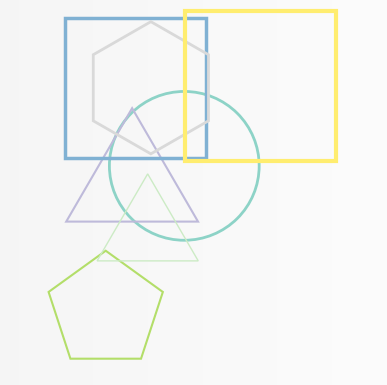[{"shape": "circle", "thickness": 2, "radius": 0.97, "center": [0.476, 0.569]}, {"shape": "triangle", "thickness": 1.5, "radius": 0.98, "center": [0.341, 0.523]}, {"shape": "square", "thickness": 2.5, "radius": 0.91, "center": [0.349, 0.771]}, {"shape": "pentagon", "thickness": 1.5, "radius": 0.78, "center": [0.273, 0.194]}, {"shape": "hexagon", "thickness": 2, "radius": 0.86, "center": [0.389, 0.772]}, {"shape": "triangle", "thickness": 1, "radius": 0.75, "center": [0.381, 0.398]}, {"shape": "square", "thickness": 3, "radius": 0.98, "center": [0.672, 0.777]}]